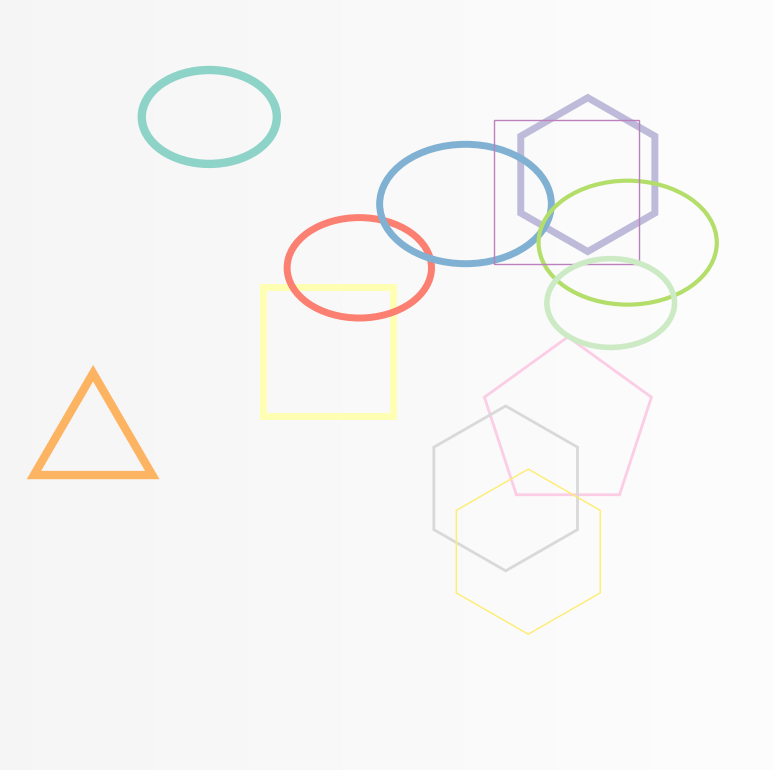[{"shape": "oval", "thickness": 3, "radius": 0.44, "center": [0.27, 0.848]}, {"shape": "square", "thickness": 2.5, "radius": 0.42, "center": [0.423, 0.544]}, {"shape": "hexagon", "thickness": 2.5, "radius": 0.5, "center": [0.758, 0.773]}, {"shape": "oval", "thickness": 2.5, "radius": 0.47, "center": [0.464, 0.652]}, {"shape": "oval", "thickness": 2.5, "radius": 0.55, "center": [0.601, 0.735]}, {"shape": "triangle", "thickness": 3, "radius": 0.44, "center": [0.12, 0.427]}, {"shape": "oval", "thickness": 1.5, "radius": 0.57, "center": [0.81, 0.685]}, {"shape": "pentagon", "thickness": 1, "radius": 0.57, "center": [0.733, 0.449]}, {"shape": "hexagon", "thickness": 1, "radius": 0.54, "center": [0.652, 0.366]}, {"shape": "square", "thickness": 0.5, "radius": 0.47, "center": [0.731, 0.75]}, {"shape": "oval", "thickness": 2, "radius": 0.41, "center": [0.788, 0.606]}, {"shape": "hexagon", "thickness": 0.5, "radius": 0.54, "center": [0.682, 0.284]}]